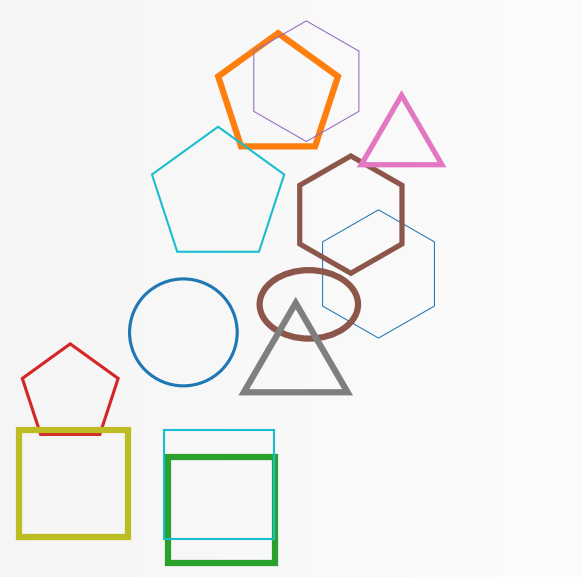[{"shape": "hexagon", "thickness": 0.5, "radius": 0.56, "center": [0.651, 0.525]}, {"shape": "circle", "thickness": 1.5, "radius": 0.46, "center": [0.315, 0.424]}, {"shape": "pentagon", "thickness": 3, "radius": 0.54, "center": [0.478, 0.833]}, {"shape": "square", "thickness": 3, "radius": 0.46, "center": [0.381, 0.116]}, {"shape": "pentagon", "thickness": 1.5, "radius": 0.43, "center": [0.121, 0.317]}, {"shape": "hexagon", "thickness": 0.5, "radius": 0.52, "center": [0.527, 0.859]}, {"shape": "oval", "thickness": 3, "radius": 0.42, "center": [0.531, 0.472]}, {"shape": "hexagon", "thickness": 2.5, "radius": 0.51, "center": [0.604, 0.628]}, {"shape": "triangle", "thickness": 2.5, "radius": 0.4, "center": [0.691, 0.754]}, {"shape": "triangle", "thickness": 3, "radius": 0.52, "center": [0.509, 0.371]}, {"shape": "square", "thickness": 3, "radius": 0.47, "center": [0.126, 0.162]}, {"shape": "pentagon", "thickness": 1, "radius": 0.6, "center": [0.375, 0.66]}, {"shape": "square", "thickness": 1, "radius": 0.47, "center": [0.377, 0.16]}]